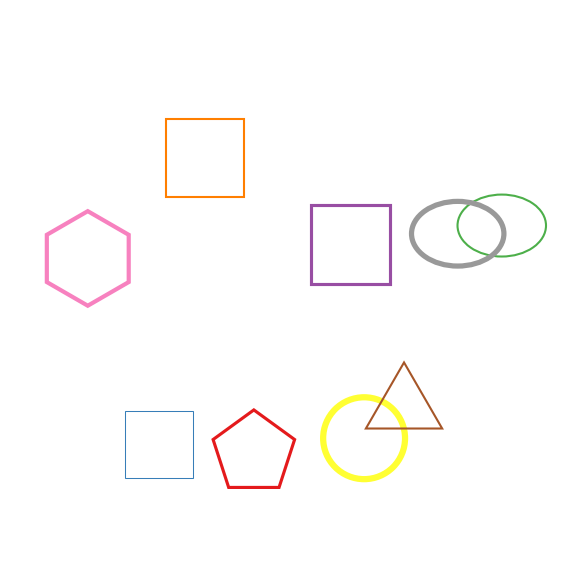[{"shape": "pentagon", "thickness": 1.5, "radius": 0.37, "center": [0.44, 0.215]}, {"shape": "square", "thickness": 0.5, "radius": 0.29, "center": [0.275, 0.23]}, {"shape": "oval", "thickness": 1, "radius": 0.38, "center": [0.869, 0.609]}, {"shape": "square", "thickness": 1.5, "radius": 0.34, "center": [0.606, 0.576]}, {"shape": "square", "thickness": 1, "radius": 0.34, "center": [0.355, 0.726]}, {"shape": "circle", "thickness": 3, "radius": 0.35, "center": [0.63, 0.24]}, {"shape": "triangle", "thickness": 1, "radius": 0.38, "center": [0.7, 0.295]}, {"shape": "hexagon", "thickness": 2, "radius": 0.41, "center": [0.152, 0.552]}, {"shape": "oval", "thickness": 2.5, "radius": 0.4, "center": [0.793, 0.594]}]